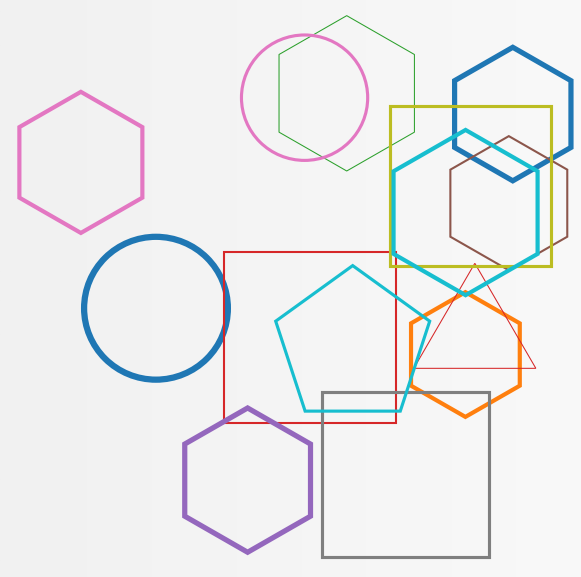[{"shape": "hexagon", "thickness": 2.5, "radius": 0.58, "center": [0.882, 0.802]}, {"shape": "circle", "thickness": 3, "radius": 0.62, "center": [0.268, 0.465]}, {"shape": "hexagon", "thickness": 2, "radius": 0.54, "center": [0.801, 0.385]}, {"shape": "hexagon", "thickness": 0.5, "radius": 0.67, "center": [0.597, 0.838]}, {"shape": "square", "thickness": 1, "radius": 0.74, "center": [0.534, 0.415]}, {"shape": "triangle", "thickness": 0.5, "radius": 0.61, "center": [0.817, 0.422]}, {"shape": "hexagon", "thickness": 2.5, "radius": 0.62, "center": [0.426, 0.168]}, {"shape": "hexagon", "thickness": 1, "radius": 0.58, "center": [0.875, 0.647]}, {"shape": "hexagon", "thickness": 2, "radius": 0.61, "center": [0.139, 0.718]}, {"shape": "circle", "thickness": 1.5, "radius": 0.54, "center": [0.524, 0.83]}, {"shape": "square", "thickness": 1.5, "radius": 0.72, "center": [0.698, 0.177]}, {"shape": "square", "thickness": 1.5, "radius": 0.69, "center": [0.809, 0.677]}, {"shape": "pentagon", "thickness": 1.5, "radius": 0.7, "center": [0.607, 0.4]}, {"shape": "hexagon", "thickness": 2, "radius": 0.72, "center": [0.801, 0.631]}]